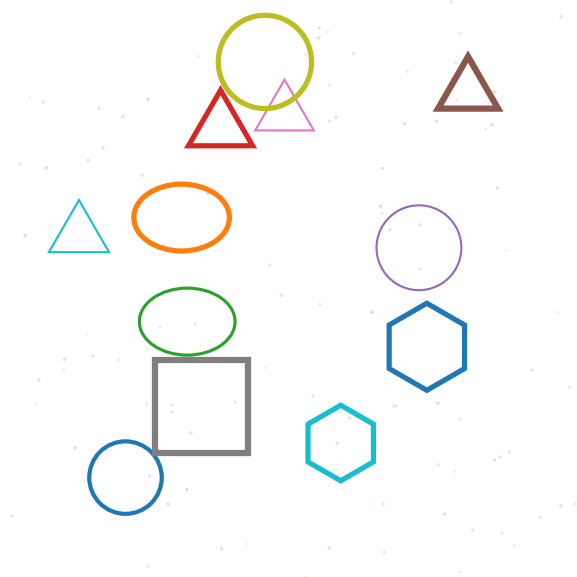[{"shape": "circle", "thickness": 2, "radius": 0.31, "center": [0.217, 0.172]}, {"shape": "hexagon", "thickness": 2.5, "radius": 0.38, "center": [0.739, 0.399]}, {"shape": "oval", "thickness": 2.5, "radius": 0.41, "center": [0.314, 0.622]}, {"shape": "oval", "thickness": 1.5, "radius": 0.41, "center": [0.324, 0.442]}, {"shape": "triangle", "thickness": 2.5, "radius": 0.32, "center": [0.382, 0.779]}, {"shape": "circle", "thickness": 1, "radius": 0.37, "center": [0.725, 0.57]}, {"shape": "triangle", "thickness": 3, "radius": 0.3, "center": [0.811, 0.841]}, {"shape": "triangle", "thickness": 1, "radius": 0.29, "center": [0.493, 0.803]}, {"shape": "square", "thickness": 3, "radius": 0.4, "center": [0.349, 0.295]}, {"shape": "circle", "thickness": 2.5, "radius": 0.4, "center": [0.459, 0.892]}, {"shape": "hexagon", "thickness": 2.5, "radius": 0.33, "center": [0.59, 0.232]}, {"shape": "triangle", "thickness": 1, "radius": 0.3, "center": [0.137, 0.593]}]